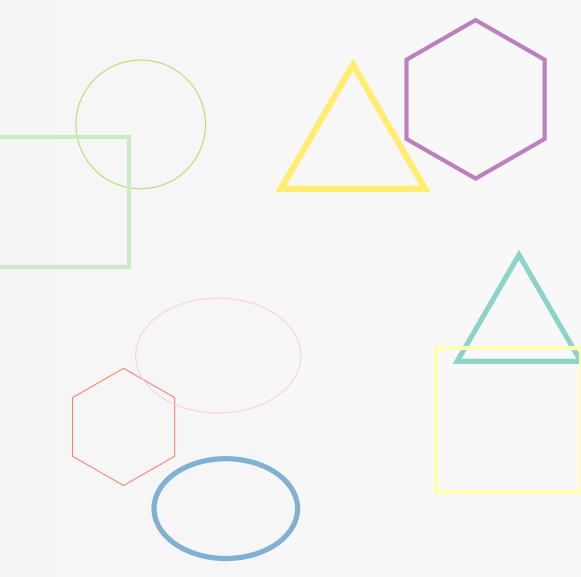[{"shape": "triangle", "thickness": 2.5, "radius": 0.61, "center": [0.893, 0.435]}, {"shape": "square", "thickness": 2, "radius": 0.62, "center": [0.875, 0.272]}, {"shape": "hexagon", "thickness": 0.5, "radius": 0.51, "center": [0.213, 0.26]}, {"shape": "oval", "thickness": 2.5, "radius": 0.62, "center": [0.389, 0.118]}, {"shape": "circle", "thickness": 0.5, "radius": 0.56, "center": [0.242, 0.784]}, {"shape": "oval", "thickness": 0.5, "radius": 0.71, "center": [0.375, 0.383]}, {"shape": "hexagon", "thickness": 2, "radius": 0.69, "center": [0.818, 0.827]}, {"shape": "square", "thickness": 2, "radius": 0.56, "center": [0.109, 0.649]}, {"shape": "triangle", "thickness": 3, "radius": 0.72, "center": [0.607, 0.744]}]